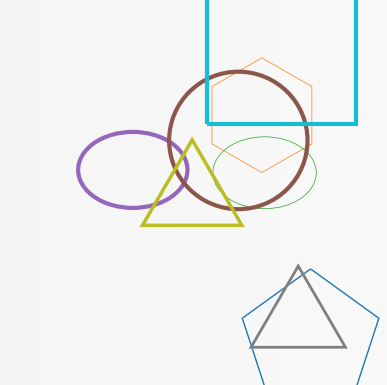[{"shape": "pentagon", "thickness": 1, "radius": 0.93, "center": [0.802, 0.116]}, {"shape": "hexagon", "thickness": 0.5, "radius": 0.74, "center": [0.676, 0.701]}, {"shape": "oval", "thickness": 0.5, "radius": 0.67, "center": [0.683, 0.551]}, {"shape": "oval", "thickness": 3, "radius": 0.71, "center": [0.343, 0.559]}, {"shape": "circle", "thickness": 3, "radius": 0.89, "center": [0.615, 0.635]}, {"shape": "triangle", "thickness": 2, "radius": 0.7, "center": [0.77, 0.168]}, {"shape": "triangle", "thickness": 2.5, "radius": 0.74, "center": [0.496, 0.489]}, {"shape": "square", "thickness": 3, "radius": 0.96, "center": [0.727, 0.87]}]